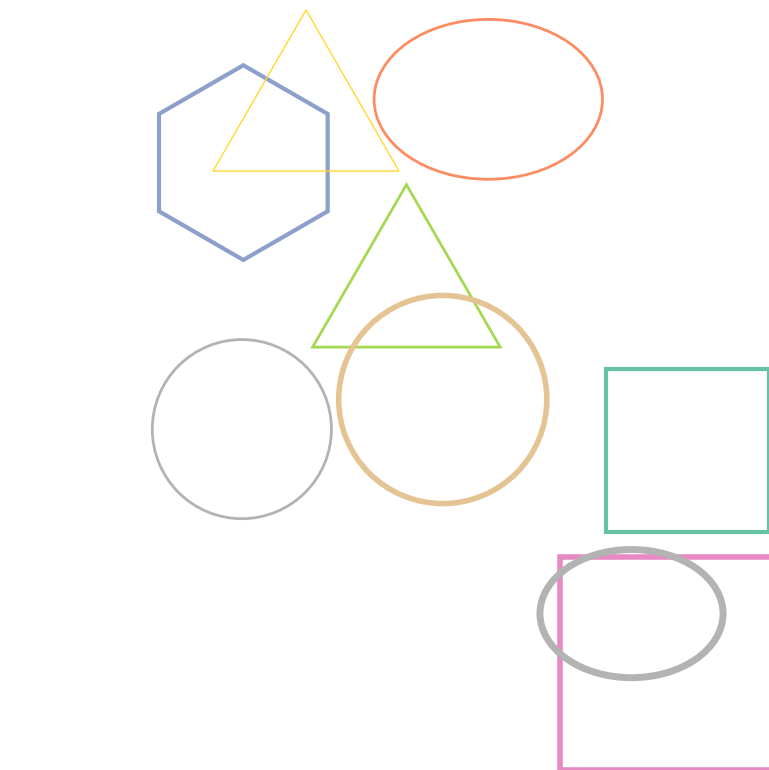[{"shape": "square", "thickness": 1.5, "radius": 0.53, "center": [0.892, 0.415]}, {"shape": "oval", "thickness": 1, "radius": 0.74, "center": [0.634, 0.871]}, {"shape": "hexagon", "thickness": 1.5, "radius": 0.63, "center": [0.316, 0.789]}, {"shape": "square", "thickness": 2, "radius": 0.69, "center": [0.866, 0.138]}, {"shape": "triangle", "thickness": 1, "radius": 0.7, "center": [0.528, 0.62]}, {"shape": "triangle", "thickness": 0.5, "radius": 0.7, "center": [0.397, 0.848]}, {"shape": "circle", "thickness": 2, "radius": 0.68, "center": [0.575, 0.481]}, {"shape": "circle", "thickness": 1, "radius": 0.58, "center": [0.314, 0.443]}, {"shape": "oval", "thickness": 2.5, "radius": 0.59, "center": [0.82, 0.203]}]